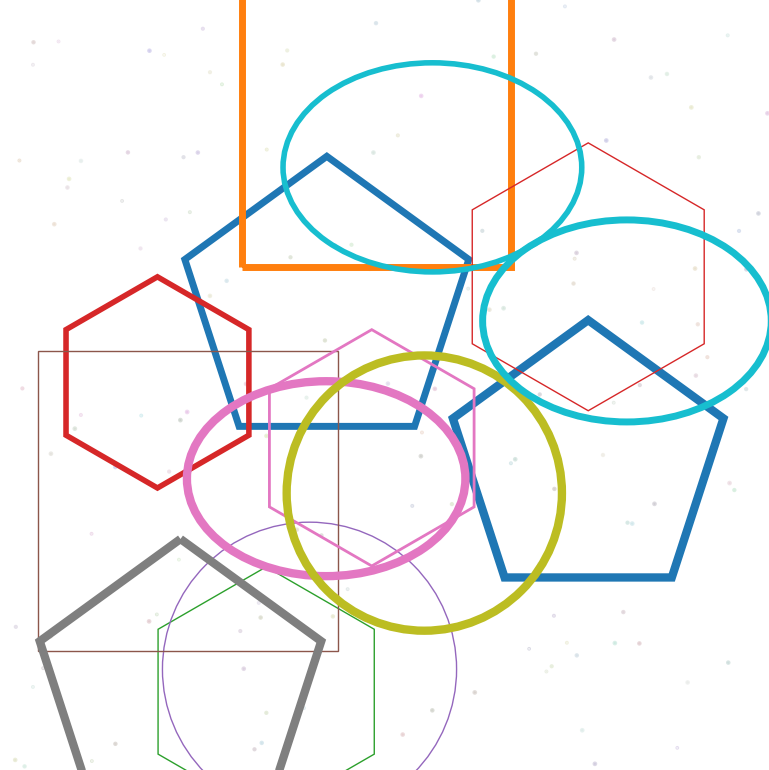[{"shape": "pentagon", "thickness": 2.5, "radius": 0.97, "center": [0.424, 0.603]}, {"shape": "pentagon", "thickness": 3, "radius": 0.92, "center": [0.764, 0.4]}, {"shape": "square", "thickness": 2.5, "radius": 0.87, "center": [0.489, 0.828]}, {"shape": "hexagon", "thickness": 0.5, "radius": 0.81, "center": [0.346, 0.102]}, {"shape": "hexagon", "thickness": 2, "radius": 0.69, "center": [0.204, 0.503]}, {"shape": "hexagon", "thickness": 0.5, "radius": 0.87, "center": [0.764, 0.641]}, {"shape": "circle", "thickness": 0.5, "radius": 0.95, "center": [0.402, 0.131]}, {"shape": "square", "thickness": 0.5, "radius": 0.97, "center": [0.244, 0.349]}, {"shape": "hexagon", "thickness": 1, "radius": 0.77, "center": [0.483, 0.418]}, {"shape": "oval", "thickness": 3, "radius": 0.9, "center": [0.424, 0.378]}, {"shape": "pentagon", "thickness": 3, "radius": 0.96, "center": [0.234, 0.108]}, {"shape": "circle", "thickness": 3, "radius": 0.89, "center": [0.551, 0.36]}, {"shape": "oval", "thickness": 2.5, "radius": 0.94, "center": [0.814, 0.583]}, {"shape": "oval", "thickness": 2, "radius": 0.97, "center": [0.562, 0.783]}]